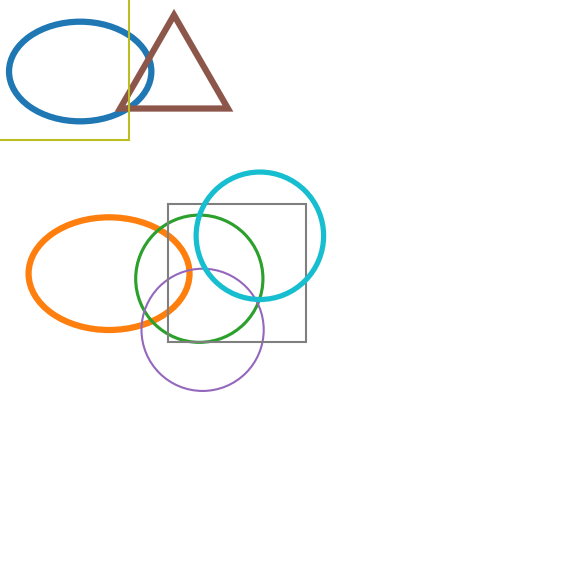[{"shape": "oval", "thickness": 3, "radius": 0.62, "center": [0.139, 0.875]}, {"shape": "oval", "thickness": 3, "radius": 0.7, "center": [0.189, 0.525]}, {"shape": "circle", "thickness": 1.5, "radius": 0.55, "center": [0.345, 0.517]}, {"shape": "circle", "thickness": 1, "radius": 0.53, "center": [0.351, 0.428]}, {"shape": "triangle", "thickness": 3, "radius": 0.54, "center": [0.301, 0.865]}, {"shape": "square", "thickness": 1, "radius": 0.6, "center": [0.411, 0.526]}, {"shape": "square", "thickness": 1, "radius": 0.62, "center": [0.1, 0.88]}, {"shape": "circle", "thickness": 2.5, "radius": 0.55, "center": [0.45, 0.591]}]